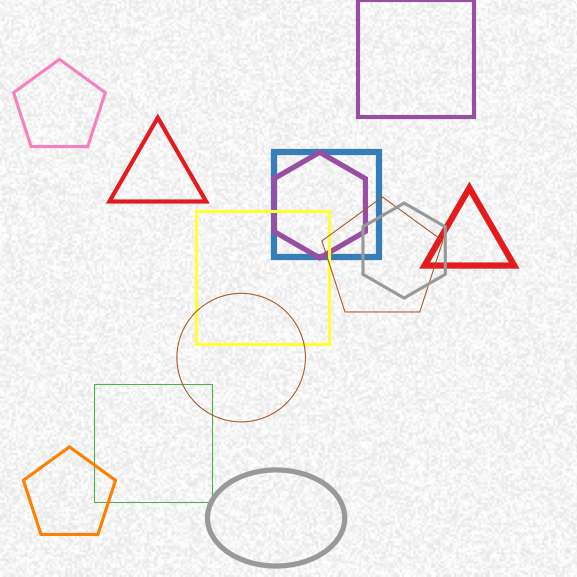[{"shape": "triangle", "thickness": 3, "radius": 0.45, "center": [0.813, 0.584]}, {"shape": "triangle", "thickness": 2, "radius": 0.48, "center": [0.273, 0.699]}, {"shape": "square", "thickness": 3, "radius": 0.45, "center": [0.565, 0.644]}, {"shape": "square", "thickness": 0.5, "radius": 0.51, "center": [0.265, 0.232]}, {"shape": "hexagon", "thickness": 2.5, "radius": 0.46, "center": [0.554, 0.644]}, {"shape": "square", "thickness": 2, "radius": 0.5, "center": [0.72, 0.898]}, {"shape": "pentagon", "thickness": 1.5, "radius": 0.42, "center": [0.12, 0.141]}, {"shape": "square", "thickness": 1.5, "radius": 0.58, "center": [0.454, 0.518]}, {"shape": "circle", "thickness": 0.5, "radius": 0.56, "center": [0.418, 0.38]}, {"shape": "pentagon", "thickness": 0.5, "radius": 0.55, "center": [0.662, 0.548]}, {"shape": "pentagon", "thickness": 1.5, "radius": 0.42, "center": [0.103, 0.813]}, {"shape": "oval", "thickness": 2.5, "radius": 0.59, "center": [0.478, 0.102]}, {"shape": "hexagon", "thickness": 1.5, "radius": 0.41, "center": [0.7, 0.565]}]